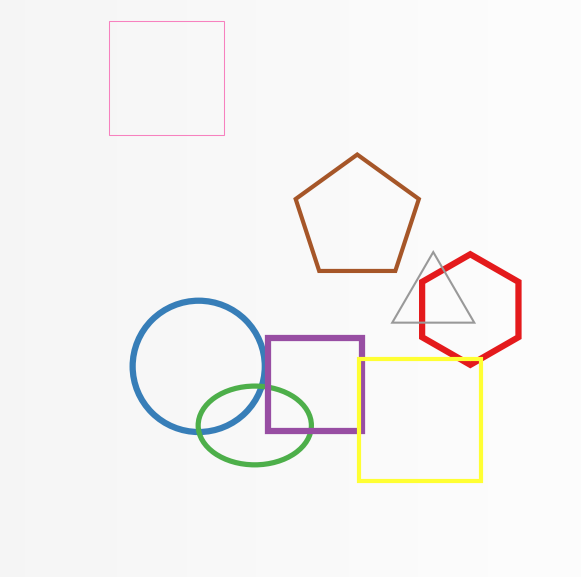[{"shape": "hexagon", "thickness": 3, "radius": 0.48, "center": [0.809, 0.463]}, {"shape": "circle", "thickness": 3, "radius": 0.57, "center": [0.342, 0.365]}, {"shape": "oval", "thickness": 2.5, "radius": 0.49, "center": [0.438, 0.262]}, {"shape": "square", "thickness": 3, "radius": 0.4, "center": [0.542, 0.333]}, {"shape": "square", "thickness": 2, "radius": 0.53, "center": [0.722, 0.271]}, {"shape": "pentagon", "thickness": 2, "radius": 0.56, "center": [0.615, 0.62]}, {"shape": "square", "thickness": 0.5, "radius": 0.49, "center": [0.287, 0.864]}, {"shape": "triangle", "thickness": 1, "radius": 0.41, "center": [0.745, 0.481]}]